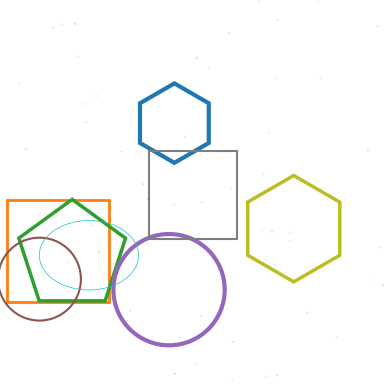[{"shape": "hexagon", "thickness": 3, "radius": 0.52, "center": [0.453, 0.68]}, {"shape": "square", "thickness": 2, "radius": 0.66, "center": [0.151, 0.348]}, {"shape": "pentagon", "thickness": 2.5, "radius": 0.73, "center": [0.187, 0.336]}, {"shape": "circle", "thickness": 3, "radius": 0.72, "center": [0.439, 0.248]}, {"shape": "circle", "thickness": 1.5, "radius": 0.54, "center": [0.102, 0.275]}, {"shape": "square", "thickness": 1.5, "radius": 0.57, "center": [0.501, 0.493]}, {"shape": "hexagon", "thickness": 2.5, "radius": 0.69, "center": [0.763, 0.406]}, {"shape": "oval", "thickness": 0.5, "radius": 0.64, "center": [0.231, 0.337]}]